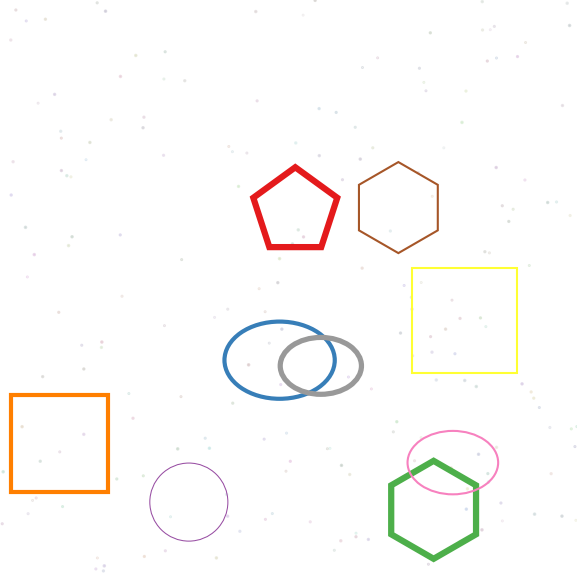[{"shape": "pentagon", "thickness": 3, "radius": 0.38, "center": [0.511, 0.633]}, {"shape": "oval", "thickness": 2, "radius": 0.48, "center": [0.484, 0.375]}, {"shape": "hexagon", "thickness": 3, "radius": 0.42, "center": [0.751, 0.116]}, {"shape": "circle", "thickness": 0.5, "radius": 0.34, "center": [0.327, 0.13]}, {"shape": "square", "thickness": 2, "radius": 0.42, "center": [0.103, 0.231]}, {"shape": "square", "thickness": 1, "radius": 0.45, "center": [0.804, 0.444]}, {"shape": "hexagon", "thickness": 1, "radius": 0.39, "center": [0.69, 0.64]}, {"shape": "oval", "thickness": 1, "radius": 0.39, "center": [0.784, 0.198]}, {"shape": "oval", "thickness": 2.5, "radius": 0.35, "center": [0.556, 0.366]}]